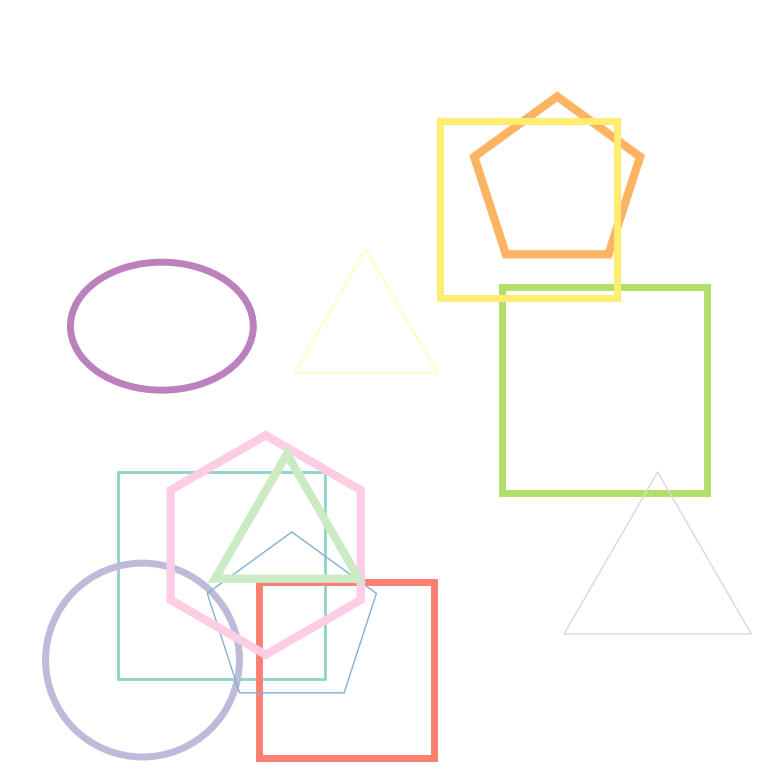[{"shape": "square", "thickness": 1, "radius": 0.67, "center": [0.288, 0.252]}, {"shape": "triangle", "thickness": 0.5, "radius": 0.54, "center": [0.475, 0.57]}, {"shape": "circle", "thickness": 2.5, "radius": 0.63, "center": [0.185, 0.143]}, {"shape": "square", "thickness": 2.5, "radius": 0.57, "center": [0.45, 0.13]}, {"shape": "pentagon", "thickness": 0.5, "radius": 0.58, "center": [0.379, 0.194]}, {"shape": "pentagon", "thickness": 3, "radius": 0.57, "center": [0.724, 0.761]}, {"shape": "square", "thickness": 2.5, "radius": 0.67, "center": [0.785, 0.494]}, {"shape": "hexagon", "thickness": 3, "radius": 0.71, "center": [0.345, 0.292]}, {"shape": "triangle", "thickness": 0.5, "radius": 0.7, "center": [0.854, 0.247]}, {"shape": "oval", "thickness": 2.5, "radius": 0.59, "center": [0.21, 0.576]}, {"shape": "triangle", "thickness": 3, "radius": 0.54, "center": [0.373, 0.302]}, {"shape": "square", "thickness": 2.5, "radius": 0.57, "center": [0.686, 0.728]}]